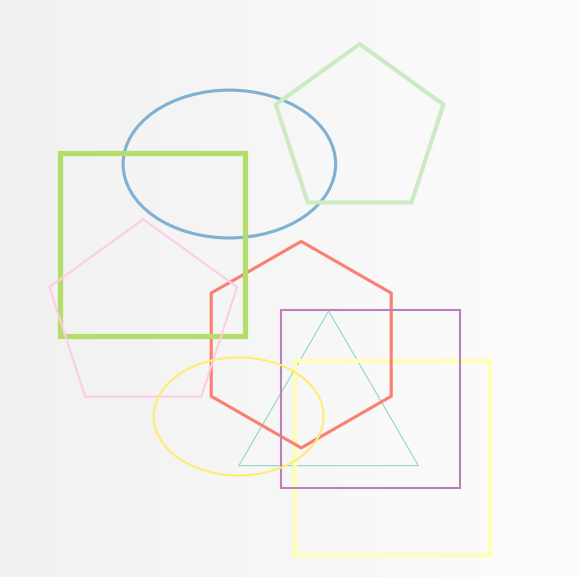[{"shape": "triangle", "thickness": 0.5, "radius": 0.89, "center": [0.565, 0.282]}, {"shape": "square", "thickness": 2, "radius": 0.84, "center": [0.676, 0.206]}, {"shape": "hexagon", "thickness": 1.5, "radius": 0.89, "center": [0.518, 0.402]}, {"shape": "oval", "thickness": 1.5, "radius": 0.91, "center": [0.395, 0.715]}, {"shape": "square", "thickness": 2.5, "radius": 0.79, "center": [0.262, 0.576]}, {"shape": "pentagon", "thickness": 1, "radius": 0.85, "center": [0.246, 0.45]}, {"shape": "square", "thickness": 1, "radius": 0.77, "center": [0.637, 0.308]}, {"shape": "pentagon", "thickness": 2, "radius": 0.76, "center": [0.619, 0.771]}, {"shape": "oval", "thickness": 1, "radius": 0.73, "center": [0.411, 0.278]}]